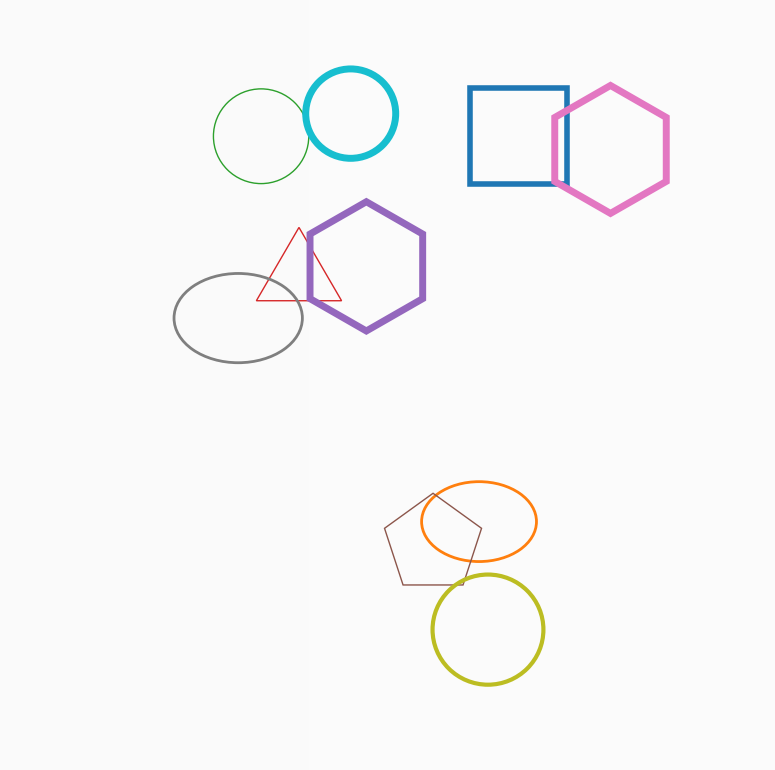[{"shape": "square", "thickness": 2, "radius": 0.31, "center": [0.669, 0.824]}, {"shape": "oval", "thickness": 1, "radius": 0.37, "center": [0.618, 0.323]}, {"shape": "circle", "thickness": 0.5, "radius": 0.31, "center": [0.337, 0.823]}, {"shape": "triangle", "thickness": 0.5, "radius": 0.32, "center": [0.386, 0.641]}, {"shape": "hexagon", "thickness": 2.5, "radius": 0.42, "center": [0.473, 0.654]}, {"shape": "pentagon", "thickness": 0.5, "radius": 0.33, "center": [0.559, 0.294]}, {"shape": "hexagon", "thickness": 2.5, "radius": 0.42, "center": [0.788, 0.806]}, {"shape": "oval", "thickness": 1, "radius": 0.41, "center": [0.307, 0.587]}, {"shape": "circle", "thickness": 1.5, "radius": 0.36, "center": [0.63, 0.182]}, {"shape": "circle", "thickness": 2.5, "radius": 0.29, "center": [0.453, 0.852]}]